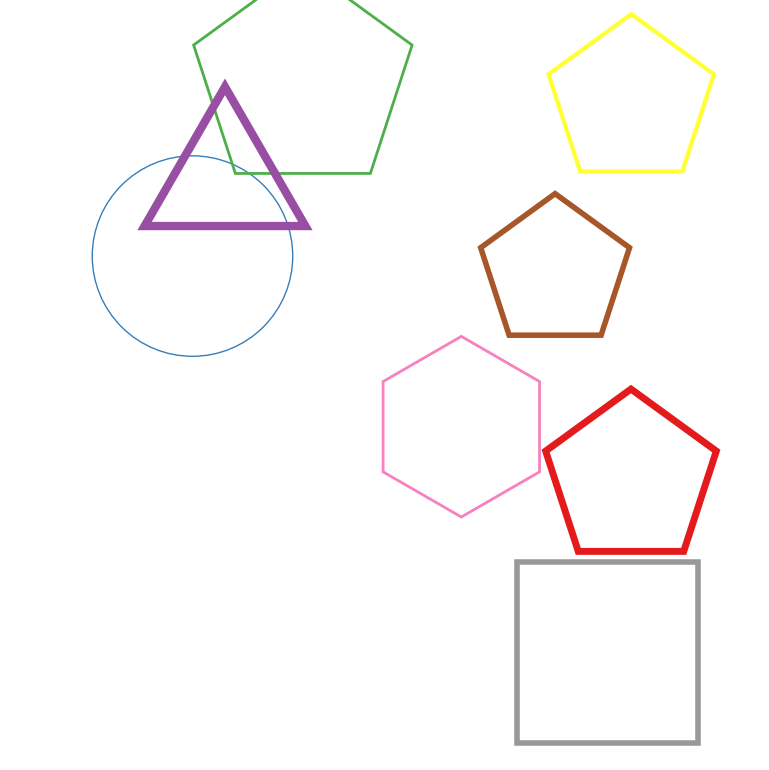[{"shape": "pentagon", "thickness": 2.5, "radius": 0.58, "center": [0.819, 0.378]}, {"shape": "circle", "thickness": 0.5, "radius": 0.65, "center": [0.25, 0.667]}, {"shape": "pentagon", "thickness": 1, "radius": 0.75, "center": [0.393, 0.895]}, {"shape": "triangle", "thickness": 3, "radius": 0.6, "center": [0.292, 0.767]}, {"shape": "pentagon", "thickness": 1.5, "radius": 0.56, "center": [0.82, 0.869]}, {"shape": "pentagon", "thickness": 2, "radius": 0.51, "center": [0.721, 0.647]}, {"shape": "hexagon", "thickness": 1, "radius": 0.59, "center": [0.599, 0.446]}, {"shape": "square", "thickness": 2, "radius": 0.59, "center": [0.789, 0.153]}]